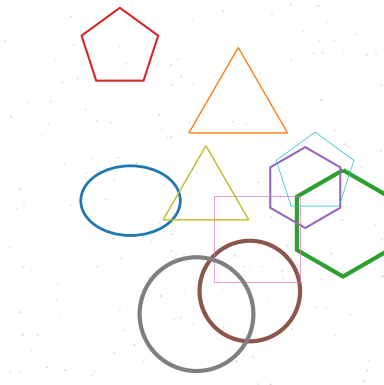[{"shape": "oval", "thickness": 2, "radius": 0.65, "center": [0.339, 0.479]}, {"shape": "triangle", "thickness": 1, "radius": 0.74, "center": [0.619, 0.729]}, {"shape": "hexagon", "thickness": 3, "radius": 0.69, "center": [0.891, 0.42]}, {"shape": "pentagon", "thickness": 1.5, "radius": 0.52, "center": [0.311, 0.875]}, {"shape": "hexagon", "thickness": 1.5, "radius": 0.52, "center": [0.793, 0.513]}, {"shape": "circle", "thickness": 3, "radius": 0.65, "center": [0.649, 0.244]}, {"shape": "square", "thickness": 0.5, "radius": 0.56, "center": [0.668, 0.378]}, {"shape": "circle", "thickness": 3, "radius": 0.74, "center": [0.51, 0.184]}, {"shape": "triangle", "thickness": 1, "radius": 0.64, "center": [0.535, 0.493]}, {"shape": "pentagon", "thickness": 0.5, "radius": 0.53, "center": [0.818, 0.551]}]